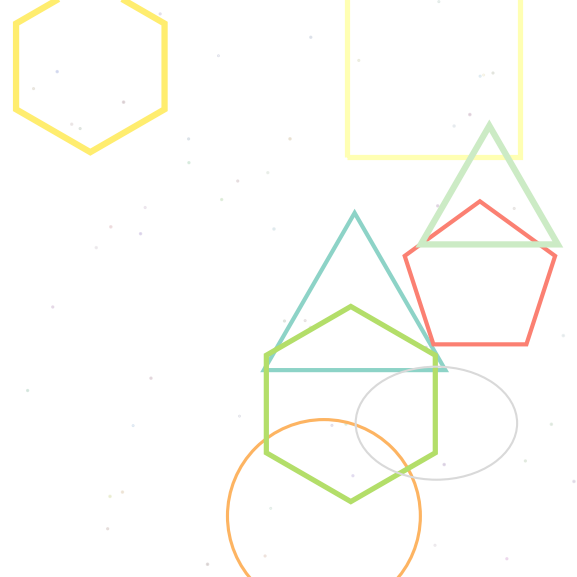[{"shape": "triangle", "thickness": 2, "radius": 0.91, "center": [0.614, 0.449]}, {"shape": "square", "thickness": 2.5, "radius": 0.75, "center": [0.751, 0.877]}, {"shape": "pentagon", "thickness": 2, "radius": 0.68, "center": [0.831, 0.514]}, {"shape": "circle", "thickness": 1.5, "radius": 0.84, "center": [0.561, 0.106]}, {"shape": "hexagon", "thickness": 2.5, "radius": 0.84, "center": [0.607, 0.3]}, {"shape": "oval", "thickness": 1, "radius": 0.7, "center": [0.756, 0.266]}, {"shape": "triangle", "thickness": 3, "radius": 0.69, "center": [0.847, 0.644]}, {"shape": "hexagon", "thickness": 3, "radius": 0.74, "center": [0.156, 0.884]}]